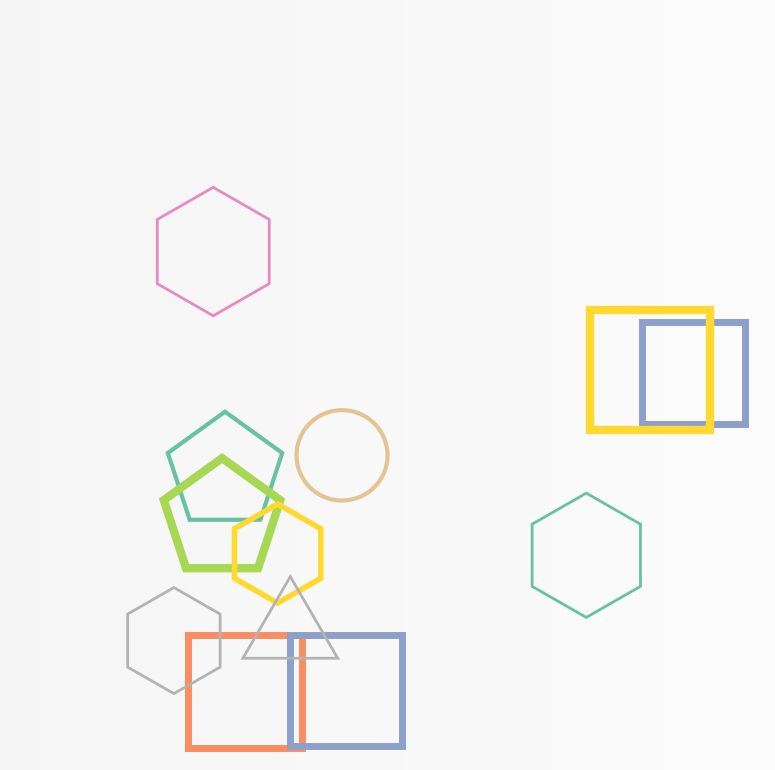[{"shape": "hexagon", "thickness": 1, "radius": 0.4, "center": [0.757, 0.279]}, {"shape": "pentagon", "thickness": 1.5, "radius": 0.39, "center": [0.29, 0.388]}, {"shape": "square", "thickness": 2.5, "radius": 0.37, "center": [0.316, 0.102]}, {"shape": "square", "thickness": 2.5, "radius": 0.33, "center": [0.895, 0.516]}, {"shape": "square", "thickness": 2.5, "radius": 0.36, "center": [0.446, 0.103]}, {"shape": "hexagon", "thickness": 1, "radius": 0.42, "center": [0.275, 0.673]}, {"shape": "pentagon", "thickness": 3, "radius": 0.4, "center": [0.286, 0.326]}, {"shape": "hexagon", "thickness": 2, "radius": 0.32, "center": [0.358, 0.281]}, {"shape": "square", "thickness": 3, "radius": 0.39, "center": [0.838, 0.52]}, {"shape": "circle", "thickness": 1.5, "radius": 0.29, "center": [0.441, 0.409]}, {"shape": "hexagon", "thickness": 1, "radius": 0.34, "center": [0.224, 0.168]}, {"shape": "triangle", "thickness": 1, "radius": 0.35, "center": [0.375, 0.18]}]